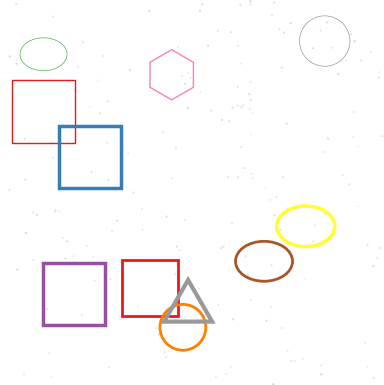[{"shape": "square", "thickness": 1, "radius": 0.41, "center": [0.113, 0.711]}, {"shape": "square", "thickness": 2, "radius": 0.36, "center": [0.389, 0.251]}, {"shape": "square", "thickness": 2.5, "radius": 0.4, "center": [0.233, 0.593]}, {"shape": "oval", "thickness": 0.5, "radius": 0.31, "center": [0.113, 0.859]}, {"shape": "square", "thickness": 2.5, "radius": 0.4, "center": [0.192, 0.236]}, {"shape": "circle", "thickness": 2, "radius": 0.3, "center": [0.475, 0.15]}, {"shape": "oval", "thickness": 2.5, "radius": 0.38, "center": [0.794, 0.412]}, {"shape": "oval", "thickness": 2, "radius": 0.37, "center": [0.686, 0.321]}, {"shape": "hexagon", "thickness": 1, "radius": 0.33, "center": [0.446, 0.806]}, {"shape": "triangle", "thickness": 3, "radius": 0.36, "center": [0.489, 0.201]}, {"shape": "circle", "thickness": 0.5, "radius": 0.33, "center": [0.843, 0.893]}]